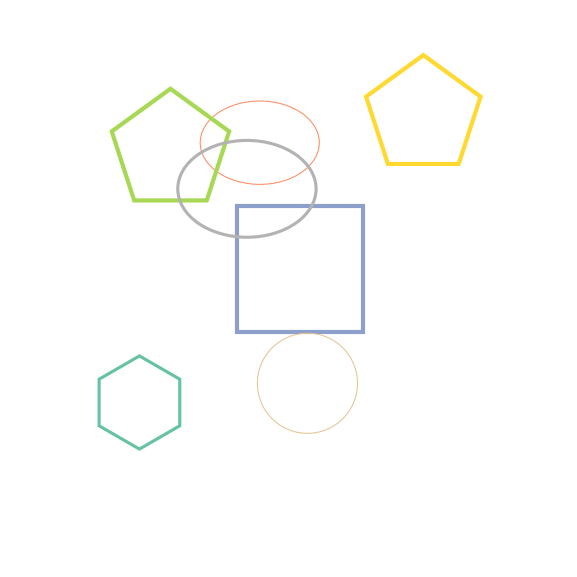[{"shape": "hexagon", "thickness": 1.5, "radius": 0.4, "center": [0.241, 0.302]}, {"shape": "oval", "thickness": 0.5, "radius": 0.52, "center": [0.45, 0.752]}, {"shape": "square", "thickness": 2, "radius": 0.55, "center": [0.52, 0.533]}, {"shape": "pentagon", "thickness": 2, "radius": 0.53, "center": [0.295, 0.739]}, {"shape": "pentagon", "thickness": 2, "radius": 0.52, "center": [0.733, 0.8]}, {"shape": "circle", "thickness": 0.5, "radius": 0.43, "center": [0.532, 0.335]}, {"shape": "oval", "thickness": 1.5, "radius": 0.6, "center": [0.428, 0.672]}]